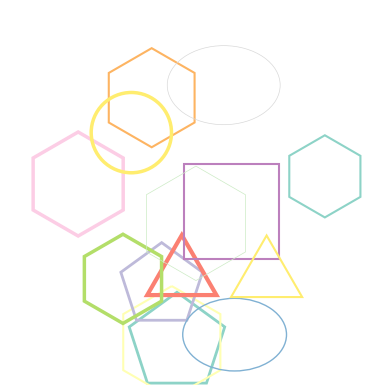[{"shape": "pentagon", "thickness": 2, "radius": 0.65, "center": [0.46, 0.11]}, {"shape": "hexagon", "thickness": 1.5, "radius": 0.53, "center": [0.844, 0.542]}, {"shape": "hexagon", "thickness": 1.5, "radius": 0.73, "center": [0.446, 0.111]}, {"shape": "pentagon", "thickness": 2, "radius": 0.56, "center": [0.42, 0.258]}, {"shape": "triangle", "thickness": 3, "radius": 0.52, "center": [0.472, 0.285]}, {"shape": "oval", "thickness": 1, "radius": 0.67, "center": [0.609, 0.131]}, {"shape": "hexagon", "thickness": 1.5, "radius": 0.64, "center": [0.394, 0.746]}, {"shape": "hexagon", "thickness": 2.5, "radius": 0.58, "center": [0.319, 0.276]}, {"shape": "hexagon", "thickness": 2.5, "radius": 0.68, "center": [0.203, 0.522]}, {"shape": "oval", "thickness": 0.5, "radius": 0.73, "center": [0.581, 0.779]}, {"shape": "square", "thickness": 1.5, "radius": 0.62, "center": [0.601, 0.451]}, {"shape": "hexagon", "thickness": 0.5, "radius": 0.74, "center": [0.509, 0.42]}, {"shape": "circle", "thickness": 2.5, "radius": 0.52, "center": [0.341, 0.656]}, {"shape": "triangle", "thickness": 1.5, "radius": 0.53, "center": [0.693, 0.282]}]